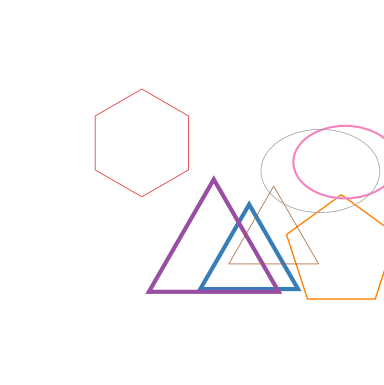[{"shape": "hexagon", "thickness": 0.5, "radius": 0.7, "center": [0.368, 0.629]}, {"shape": "triangle", "thickness": 3, "radius": 0.73, "center": [0.647, 0.322]}, {"shape": "triangle", "thickness": 3, "radius": 0.97, "center": [0.555, 0.339]}, {"shape": "pentagon", "thickness": 1, "radius": 0.75, "center": [0.887, 0.344]}, {"shape": "triangle", "thickness": 0.5, "radius": 0.67, "center": [0.711, 0.382]}, {"shape": "oval", "thickness": 1.5, "radius": 0.67, "center": [0.897, 0.579]}, {"shape": "oval", "thickness": 0.5, "radius": 0.77, "center": [0.832, 0.556]}]